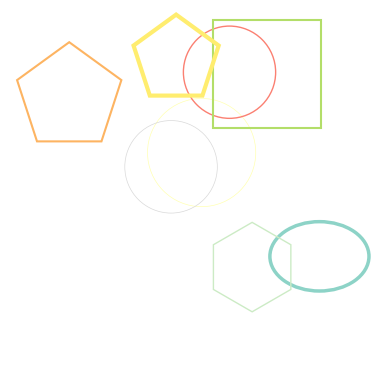[{"shape": "oval", "thickness": 2.5, "radius": 0.64, "center": [0.83, 0.334]}, {"shape": "circle", "thickness": 0.5, "radius": 0.7, "center": [0.524, 0.604]}, {"shape": "circle", "thickness": 1, "radius": 0.6, "center": [0.596, 0.812]}, {"shape": "pentagon", "thickness": 1.5, "radius": 0.71, "center": [0.18, 0.748]}, {"shape": "square", "thickness": 1.5, "radius": 0.7, "center": [0.693, 0.808]}, {"shape": "circle", "thickness": 0.5, "radius": 0.6, "center": [0.444, 0.567]}, {"shape": "hexagon", "thickness": 1, "radius": 0.58, "center": [0.655, 0.306]}, {"shape": "pentagon", "thickness": 3, "radius": 0.58, "center": [0.457, 0.846]}]